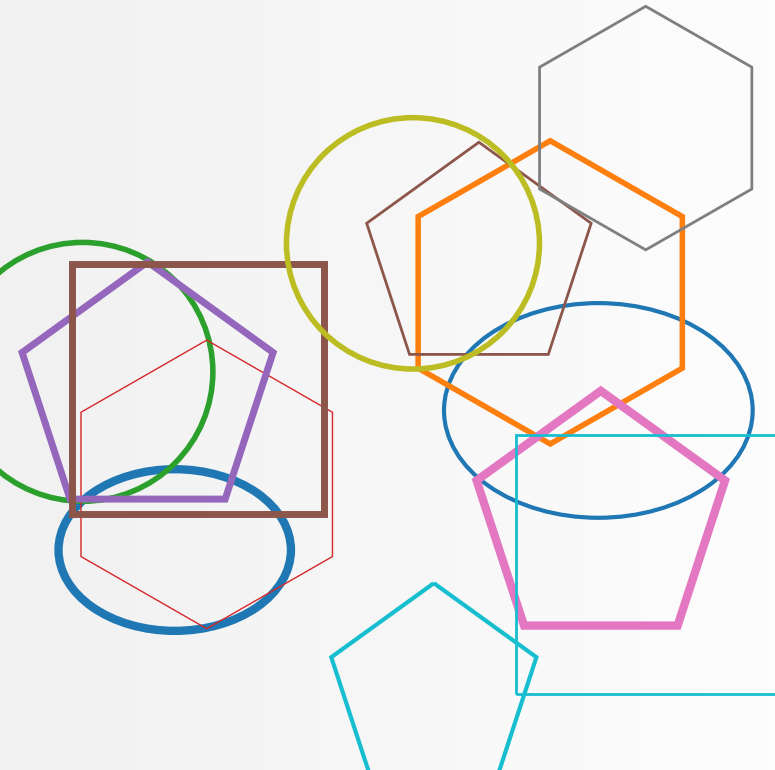[{"shape": "oval", "thickness": 1.5, "radius": 1.0, "center": [0.772, 0.467]}, {"shape": "oval", "thickness": 3, "radius": 0.75, "center": [0.225, 0.286]}, {"shape": "hexagon", "thickness": 2, "radius": 0.98, "center": [0.71, 0.62]}, {"shape": "circle", "thickness": 2, "radius": 0.84, "center": [0.107, 0.517]}, {"shape": "hexagon", "thickness": 0.5, "radius": 0.94, "center": [0.267, 0.371]}, {"shape": "pentagon", "thickness": 2.5, "radius": 0.85, "center": [0.19, 0.49]}, {"shape": "square", "thickness": 2.5, "radius": 0.81, "center": [0.256, 0.494]}, {"shape": "pentagon", "thickness": 1, "radius": 0.76, "center": [0.618, 0.663]}, {"shape": "pentagon", "thickness": 3, "radius": 0.84, "center": [0.775, 0.324]}, {"shape": "hexagon", "thickness": 1, "radius": 0.79, "center": [0.833, 0.834]}, {"shape": "circle", "thickness": 2, "radius": 0.82, "center": [0.533, 0.684]}, {"shape": "pentagon", "thickness": 1.5, "radius": 0.7, "center": [0.56, 0.103]}, {"shape": "square", "thickness": 1, "radius": 0.84, "center": [0.833, 0.267]}]